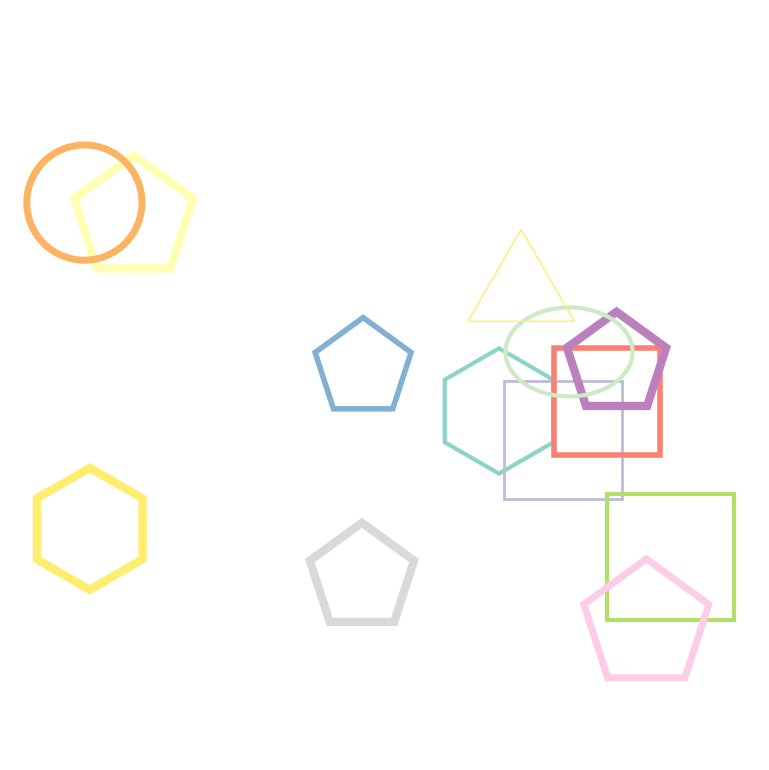[{"shape": "hexagon", "thickness": 1.5, "radius": 0.41, "center": [0.648, 0.466]}, {"shape": "pentagon", "thickness": 3, "radius": 0.41, "center": [0.174, 0.717]}, {"shape": "square", "thickness": 1, "radius": 0.38, "center": [0.731, 0.429]}, {"shape": "square", "thickness": 2, "radius": 0.35, "center": [0.788, 0.479]}, {"shape": "pentagon", "thickness": 2, "radius": 0.33, "center": [0.472, 0.522]}, {"shape": "circle", "thickness": 2.5, "radius": 0.37, "center": [0.11, 0.737]}, {"shape": "square", "thickness": 1.5, "radius": 0.41, "center": [0.871, 0.277]}, {"shape": "pentagon", "thickness": 2.5, "radius": 0.43, "center": [0.839, 0.189]}, {"shape": "pentagon", "thickness": 3, "radius": 0.36, "center": [0.47, 0.25]}, {"shape": "pentagon", "thickness": 3, "radius": 0.34, "center": [0.801, 0.527]}, {"shape": "oval", "thickness": 1.5, "radius": 0.41, "center": [0.739, 0.543]}, {"shape": "hexagon", "thickness": 3, "radius": 0.4, "center": [0.117, 0.313]}, {"shape": "triangle", "thickness": 0.5, "radius": 0.4, "center": [0.677, 0.623]}]